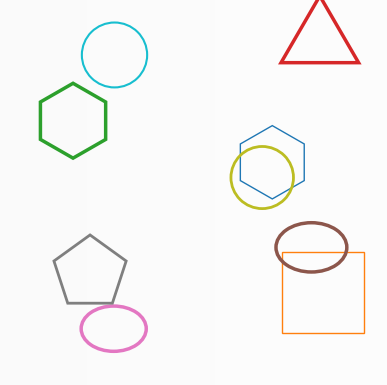[{"shape": "hexagon", "thickness": 1, "radius": 0.48, "center": [0.703, 0.578]}, {"shape": "square", "thickness": 1, "radius": 0.53, "center": [0.833, 0.24]}, {"shape": "hexagon", "thickness": 2.5, "radius": 0.49, "center": [0.188, 0.686]}, {"shape": "triangle", "thickness": 2.5, "radius": 0.58, "center": [0.825, 0.895]}, {"shape": "oval", "thickness": 2.5, "radius": 0.46, "center": [0.804, 0.358]}, {"shape": "oval", "thickness": 2.5, "radius": 0.42, "center": [0.293, 0.146]}, {"shape": "pentagon", "thickness": 2, "radius": 0.49, "center": [0.232, 0.292]}, {"shape": "circle", "thickness": 2, "radius": 0.4, "center": [0.677, 0.539]}, {"shape": "circle", "thickness": 1.5, "radius": 0.42, "center": [0.296, 0.857]}]